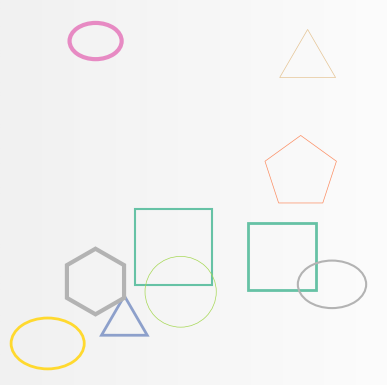[{"shape": "square", "thickness": 2, "radius": 0.43, "center": [0.728, 0.333]}, {"shape": "square", "thickness": 1.5, "radius": 0.5, "center": [0.448, 0.358]}, {"shape": "pentagon", "thickness": 0.5, "radius": 0.48, "center": [0.776, 0.551]}, {"shape": "triangle", "thickness": 2, "radius": 0.34, "center": [0.321, 0.163]}, {"shape": "oval", "thickness": 3, "radius": 0.34, "center": [0.247, 0.893]}, {"shape": "circle", "thickness": 0.5, "radius": 0.46, "center": [0.466, 0.242]}, {"shape": "oval", "thickness": 2, "radius": 0.47, "center": [0.123, 0.108]}, {"shape": "triangle", "thickness": 0.5, "radius": 0.42, "center": [0.794, 0.84]}, {"shape": "hexagon", "thickness": 3, "radius": 0.43, "center": [0.246, 0.269]}, {"shape": "oval", "thickness": 1.5, "radius": 0.44, "center": [0.857, 0.261]}]